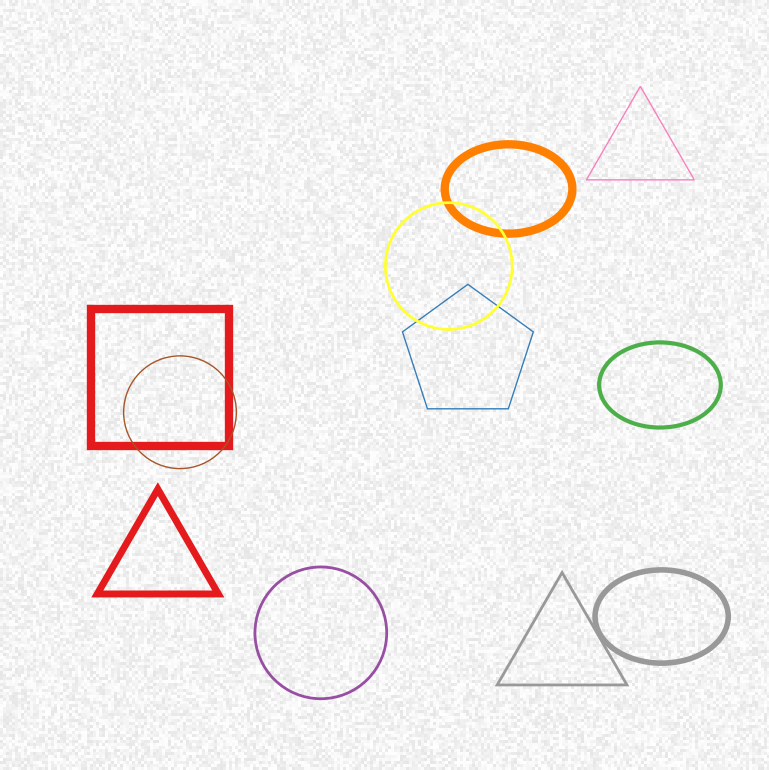[{"shape": "triangle", "thickness": 2.5, "radius": 0.45, "center": [0.205, 0.274]}, {"shape": "square", "thickness": 3, "radius": 0.45, "center": [0.208, 0.51]}, {"shape": "pentagon", "thickness": 0.5, "radius": 0.45, "center": [0.608, 0.541]}, {"shape": "oval", "thickness": 1.5, "radius": 0.39, "center": [0.857, 0.5]}, {"shape": "circle", "thickness": 1, "radius": 0.43, "center": [0.417, 0.178]}, {"shape": "oval", "thickness": 3, "radius": 0.41, "center": [0.66, 0.755]}, {"shape": "circle", "thickness": 1, "radius": 0.41, "center": [0.583, 0.654]}, {"shape": "circle", "thickness": 0.5, "radius": 0.37, "center": [0.234, 0.465]}, {"shape": "triangle", "thickness": 0.5, "radius": 0.4, "center": [0.832, 0.807]}, {"shape": "oval", "thickness": 2, "radius": 0.43, "center": [0.859, 0.199]}, {"shape": "triangle", "thickness": 1, "radius": 0.49, "center": [0.73, 0.159]}]